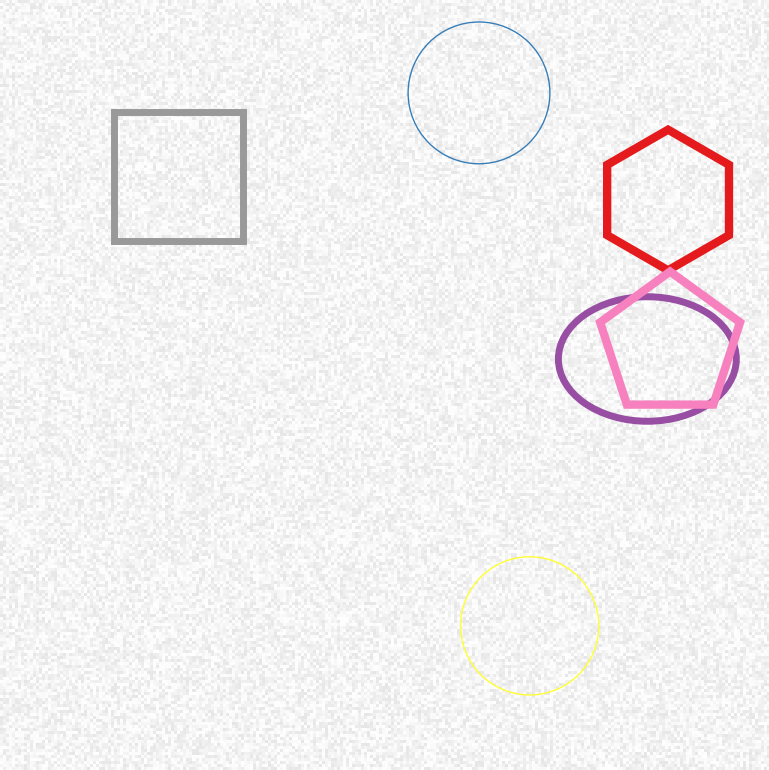[{"shape": "hexagon", "thickness": 3, "radius": 0.46, "center": [0.868, 0.74]}, {"shape": "circle", "thickness": 0.5, "radius": 0.46, "center": [0.622, 0.879]}, {"shape": "oval", "thickness": 2.5, "radius": 0.58, "center": [0.841, 0.534]}, {"shape": "circle", "thickness": 0.5, "radius": 0.45, "center": [0.688, 0.187]}, {"shape": "pentagon", "thickness": 3, "radius": 0.48, "center": [0.87, 0.552]}, {"shape": "square", "thickness": 2.5, "radius": 0.42, "center": [0.232, 0.771]}]